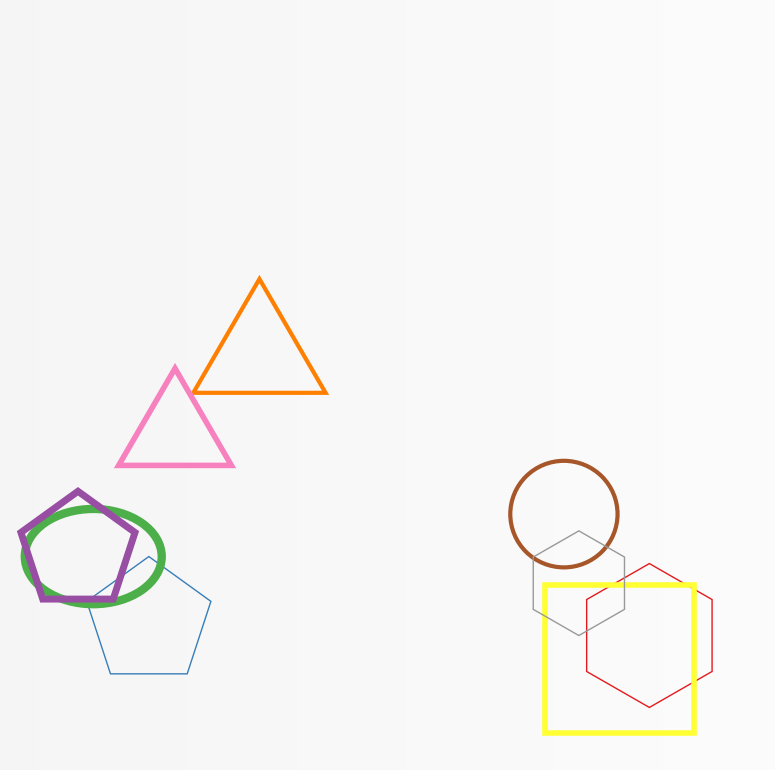[{"shape": "hexagon", "thickness": 0.5, "radius": 0.47, "center": [0.838, 0.175]}, {"shape": "pentagon", "thickness": 0.5, "radius": 0.42, "center": [0.192, 0.193]}, {"shape": "oval", "thickness": 3, "radius": 0.44, "center": [0.12, 0.277]}, {"shape": "pentagon", "thickness": 2.5, "radius": 0.39, "center": [0.101, 0.285]}, {"shape": "triangle", "thickness": 1.5, "radius": 0.49, "center": [0.335, 0.539]}, {"shape": "square", "thickness": 2, "radius": 0.48, "center": [0.8, 0.145]}, {"shape": "circle", "thickness": 1.5, "radius": 0.35, "center": [0.728, 0.332]}, {"shape": "triangle", "thickness": 2, "radius": 0.42, "center": [0.226, 0.438]}, {"shape": "hexagon", "thickness": 0.5, "radius": 0.34, "center": [0.747, 0.243]}]